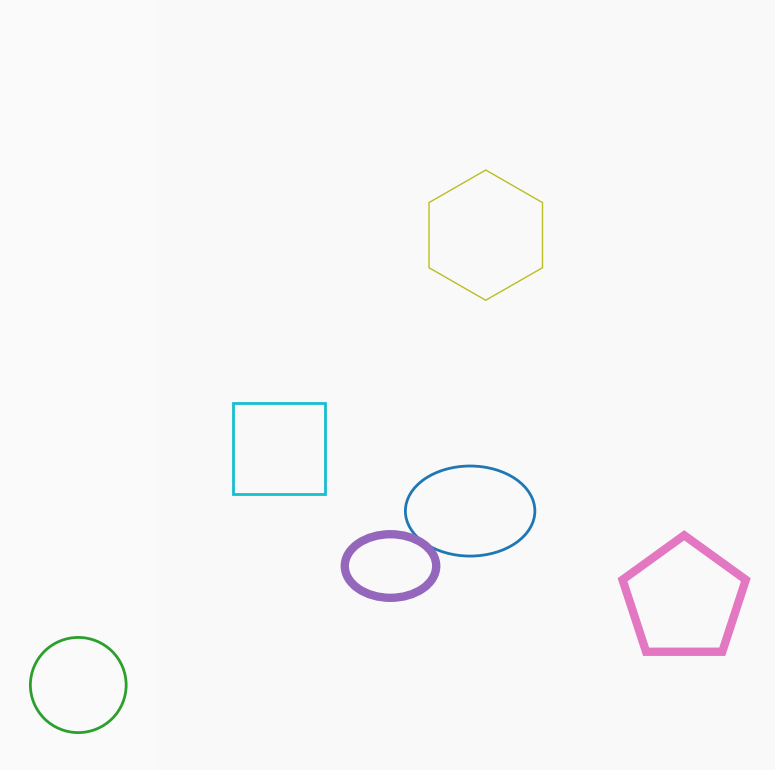[{"shape": "oval", "thickness": 1, "radius": 0.42, "center": [0.607, 0.336]}, {"shape": "circle", "thickness": 1, "radius": 0.31, "center": [0.101, 0.11]}, {"shape": "oval", "thickness": 3, "radius": 0.29, "center": [0.504, 0.265]}, {"shape": "pentagon", "thickness": 3, "radius": 0.42, "center": [0.883, 0.221]}, {"shape": "hexagon", "thickness": 0.5, "radius": 0.42, "center": [0.627, 0.695]}, {"shape": "square", "thickness": 1, "radius": 0.3, "center": [0.36, 0.417]}]